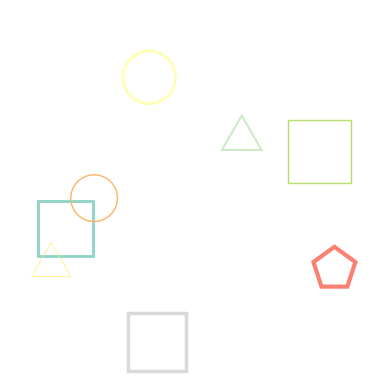[{"shape": "square", "thickness": 2, "radius": 0.36, "center": [0.171, 0.407]}, {"shape": "circle", "thickness": 2, "radius": 0.34, "center": [0.388, 0.799]}, {"shape": "pentagon", "thickness": 3, "radius": 0.29, "center": [0.869, 0.302]}, {"shape": "circle", "thickness": 1, "radius": 0.3, "center": [0.244, 0.485]}, {"shape": "square", "thickness": 1, "radius": 0.41, "center": [0.83, 0.607]}, {"shape": "square", "thickness": 2.5, "radius": 0.37, "center": [0.408, 0.111]}, {"shape": "triangle", "thickness": 1.5, "radius": 0.3, "center": [0.628, 0.64]}, {"shape": "triangle", "thickness": 0.5, "radius": 0.3, "center": [0.133, 0.311]}]